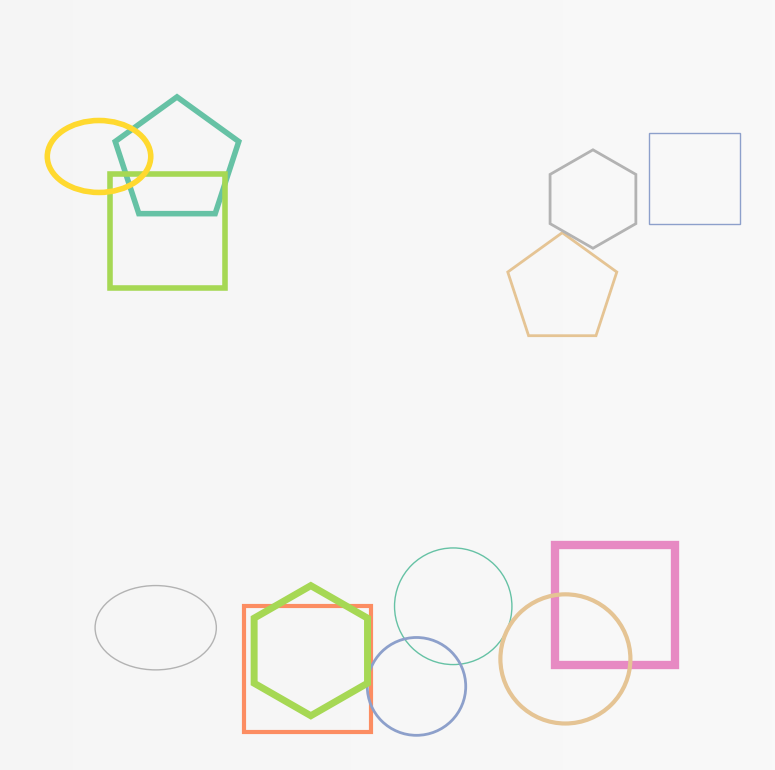[{"shape": "circle", "thickness": 0.5, "radius": 0.38, "center": [0.585, 0.213]}, {"shape": "pentagon", "thickness": 2, "radius": 0.42, "center": [0.228, 0.79]}, {"shape": "square", "thickness": 1.5, "radius": 0.41, "center": [0.397, 0.131]}, {"shape": "circle", "thickness": 1, "radius": 0.32, "center": [0.537, 0.109]}, {"shape": "square", "thickness": 0.5, "radius": 0.29, "center": [0.896, 0.768]}, {"shape": "square", "thickness": 3, "radius": 0.39, "center": [0.794, 0.214]}, {"shape": "hexagon", "thickness": 2.5, "radius": 0.42, "center": [0.401, 0.155]}, {"shape": "square", "thickness": 2, "radius": 0.37, "center": [0.216, 0.7]}, {"shape": "oval", "thickness": 2, "radius": 0.33, "center": [0.128, 0.797]}, {"shape": "pentagon", "thickness": 1, "radius": 0.37, "center": [0.726, 0.624]}, {"shape": "circle", "thickness": 1.5, "radius": 0.42, "center": [0.73, 0.144]}, {"shape": "hexagon", "thickness": 1, "radius": 0.32, "center": [0.765, 0.742]}, {"shape": "oval", "thickness": 0.5, "radius": 0.39, "center": [0.201, 0.185]}]